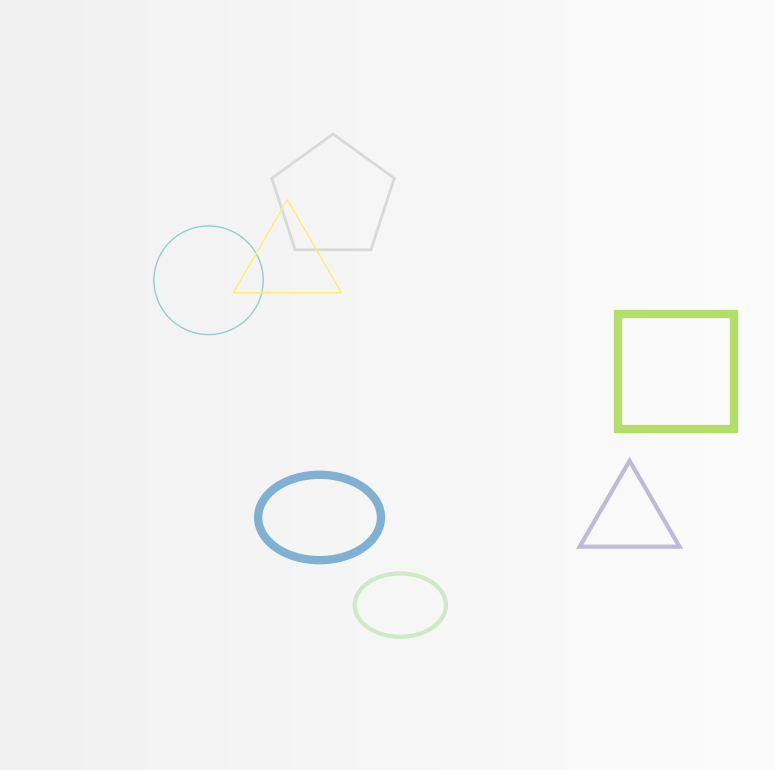[{"shape": "circle", "thickness": 0.5, "radius": 0.35, "center": [0.269, 0.636]}, {"shape": "triangle", "thickness": 1.5, "radius": 0.37, "center": [0.812, 0.327]}, {"shape": "oval", "thickness": 3, "radius": 0.4, "center": [0.412, 0.328]}, {"shape": "square", "thickness": 3, "radius": 0.37, "center": [0.872, 0.517]}, {"shape": "pentagon", "thickness": 1, "radius": 0.42, "center": [0.43, 0.743]}, {"shape": "oval", "thickness": 1.5, "radius": 0.29, "center": [0.517, 0.214]}, {"shape": "triangle", "thickness": 0.5, "radius": 0.4, "center": [0.371, 0.66]}]